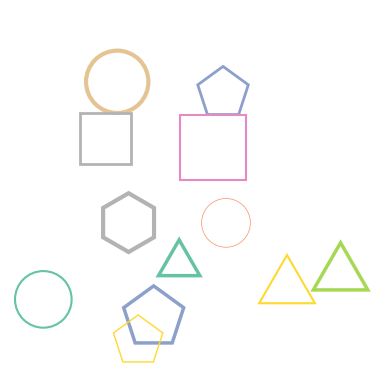[{"shape": "triangle", "thickness": 2.5, "radius": 0.31, "center": [0.465, 0.315]}, {"shape": "circle", "thickness": 1.5, "radius": 0.37, "center": [0.113, 0.222]}, {"shape": "circle", "thickness": 0.5, "radius": 0.32, "center": [0.587, 0.421]}, {"shape": "pentagon", "thickness": 2.5, "radius": 0.41, "center": [0.399, 0.176]}, {"shape": "pentagon", "thickness": 2, "radius": 0.35, "center": [0.579, 0.758]}, {"shape": "square", "thickness": 1.5, "radius": 0.42, "center": [0.553, 0.617]}, {"shape": "triangle", "thickness": 2.5, "radius": 0.41, "center": [0.885, 0.288]}, {"shape": "pentagon", "thickness": 1, "radius": 0.34, "center": [0.359, 0.114]}, {"shape": "triangle", "thickness": 1.5, "radius": 0.42, "center": [0.745, 0.254]}, {"shape": "circle", "thickness": 3, "radius": 0.4, "center": [0.304, 0.788]}, {"shape": "square", "thickness": 2, "radius": 0.33, "center": [0.274, 0.64]}, {"shape": "hexagon", "thickness": 3, "radius": 0.38, "center": [0.334, 0.422]}]